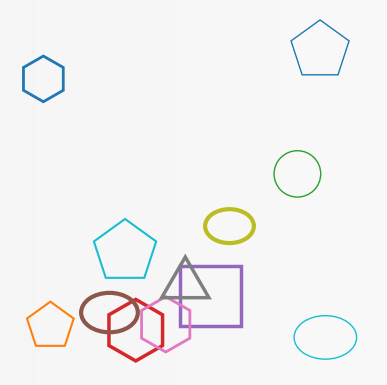[{"shape": "hexagon", "thickness": 2, "radius": 0.3, "center": [0.112, 0.795]}, {"shape": "pentagon", "thickness": 1, "radius": 0.39, "center": [0.826, 0.869]}, {"shape": "pentagon", "thickness": 1.5, "radius": 0.32, "center": [0.13, 0.153]}, {"shape": "circle", "thickness": 1, "radius": 0.3, "center": [0.767, 0.548]}, {"shape": "hexagon", "thickness": 2.5, "radius": 0.4, "center": [0.35, 0.142]}, {"shape": "square", "thickness": 2.5, "radius": 0.39, "center": [0.543, 0.232]}, {"shape": "oval", "thickness": 3, "radius": 0.37, "center": [0.283, 0.188]}, {"shape": "hexagon", "thickness": 2, "radius": 0.36, "center": [0.428, 0.158]}, {"shape": "triangle", "thickness": 2.5, "radius": 0.35, "center": [0.478, 0.262]}, {"shape": "oval", "thickness": 3, "radius": 0.31, "center": [0.592, 0.413]}, {"shape": "oval", "thickness": 1, "radius": 0.4, "center": [0.84, 0.124]}, {"shape": "pentagon", "thickness": 1.5, "radius": 0.42, "center": [0.323, 0.347]}]